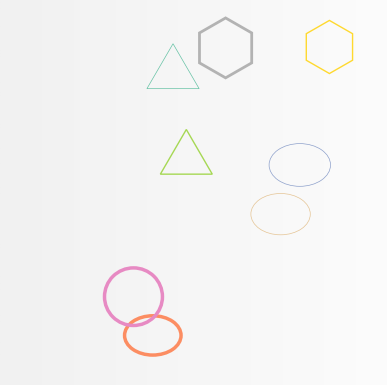[{"shape": "triangle", "thickness": 0.5, "radius": 0.39, "center": [0.447, 0.809]}, {"shape": "oval", "thickness": 2.5, "radius": 0.36, "center": [0.394, 0.129]}, {"shape": "oval", "thickness": 0.5, "radius": 0.4, "center": [0.774, 0.572]}, {"shape": "circle", "thickness": 2.5, "radius": 0.37, "center": [0.344, 0.229]}, {"shape": "triangle", "thickness": 1, "radius": 0.39, "center": [0.481, 0.586]}, {"shape": "hexagon", "thickness": 1, "radius": 0.34, "center": [0.85, 0.878]}, {"shape": "oval", "thickness": 0.5, "radius": 0.38, "center": [0.724, 0.444]}, {"shape": "hexagon", "thickness": 2, "radius": 0.39, "center": [0.582, 0.876]}]